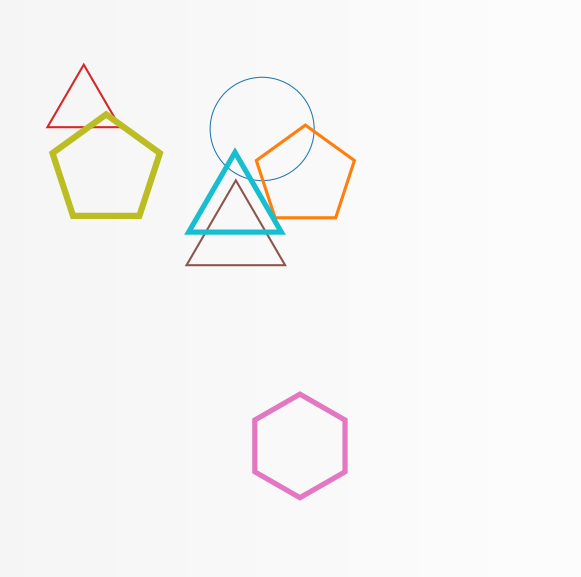[{"shape": "circle", "thickness": 0.5, "radius": 0.45, "center": [0.451, 0.776]}, {"shape": "pentagon", "thickness": 1.5, "radius": 0.44, "center": [0.525, 0.694]}, {"shape": "triangle", "thickness": 1, "radius": 0.36, "center": [0.144, 0.815]}, {"shape": "triangle", "thickness": 1, "radius": 0.49, "center": [0.406, 0.589]}, {"shape": "hexagon", "thickness": 2.5, "radius": 0.45, "center": [0.516, 0.227]}, {"shape": "pentagon", "thickness": 3, "radius": 0.49, "center": [0.183, 0.704]}, {"shape": "triangle", "thickness": 2.5, "radius": 0.46, "center": [0.404, 0.643]}]